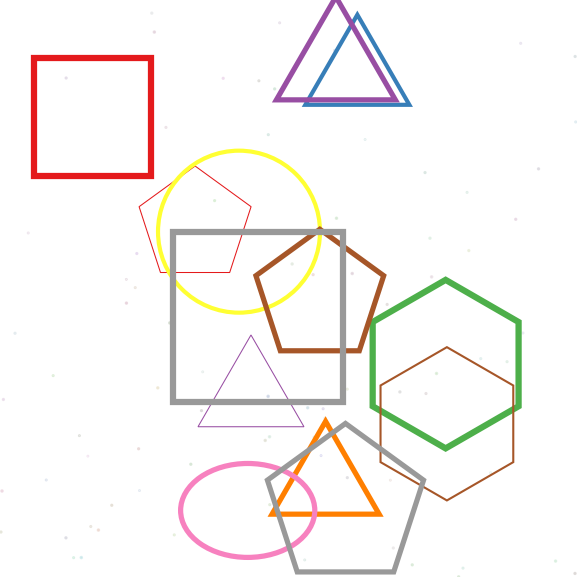[{"shape": "square", "thickness": 3, "radius": 0.51, "center": [0.161, 0.797]}, {"shape": "pentagon", "thickness": 0.5, "radius": 0.51, "center": [0.338, 0.61]}, {"shape": "triangle", "thickness": 2, "radius": 0.52, "center": [0.619, 0.87]}, {"shape": "hexagon", "thickness": 3, "radius": 0.73, "center": [0.772, 0.369]}, {"shape": "triangle", "thickness": 0.5, "radius": 0.53, "center": [0.435, 0.313]}, {"shape": "triangle", "thickness": 2.5, "radius": 0.59, "center": [0.582, 0.886]}, {"shape": "triangle", "thickness": 2.5, "radius": 0.54, "center": [0.564, 0.162]}, {"shape": "circle", "thickness": 2, "radius": 0.7, "center": [0.414, 0.598]}, {"shape": "pentagon", "thickness": 2.5, "radius": 0.58, "center": [0.554, 0.486]}, {"shape": "hexagon", "thickness": 1, "radius": 0.66, "center": [0.774, 0.265]}, {"shape": "oval", "thickness": 2.5, "radius": 0.58, "center": [0.429, 0.115]}, {"shape": "square", "thickness": 3, "radius": 0.74, "center": [0.447, 0.451]}, {"shape": "pentagon", "thickness": 2.5, "radius": 0.71, "center": [0.598, 0.124]}]